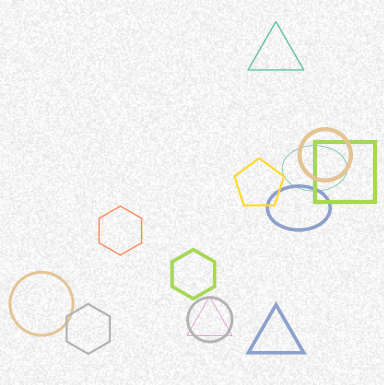[{"shape": "triangle", "thickness": 1, "radius": 0.42, "center": [0.717, 0.86]}, {"shape": "oval", "thickness": 0.5, "radius": 0.42, "center": [0.817, 0.563]}, {"shape": "hexagon", "thickness": 1, "radius": 0.32, "center": [0.313, 0.401]}, {"shape": "oval", "thickness": 2.5, "radius": 0.41, "center": [0.776, 0.46]}, {"shape": "triangle", "thickness": 2.5, "radius": 0.42, "center": [0.717, 0.125]}, {"shape": "triangle", "thickness": 0.5, "radius": 0.34, "center": [0.544, 0.162]}, {"shape": "square", "thickness": 3, "radius": 0.39, "center": [0.896, 0.553]}, {"shape": "hexagon", "thickness": 2.5, "radius": 0.32, "center": [0.502, 0.288]}, {"shape": "pentagon", "thickness": 1.5, "radius": 0.34, "center": [0.673, 0.521]}, {"shape": "circle", "thickness": 3, "radius": 0.33, "center": [0.845, 0.598]}, {"shape": "circle", "thickness": 2, "radius": 0.41, "center": [0.108, 0.211]}, {"shape": "circle", "thickness": 2, "radius": 0.29, "center": [0.545, 0.17]}, {"shape": "hexagon", "thickness": 1.5, "radius": 0.32, "center": [0.229, 0.146]}]